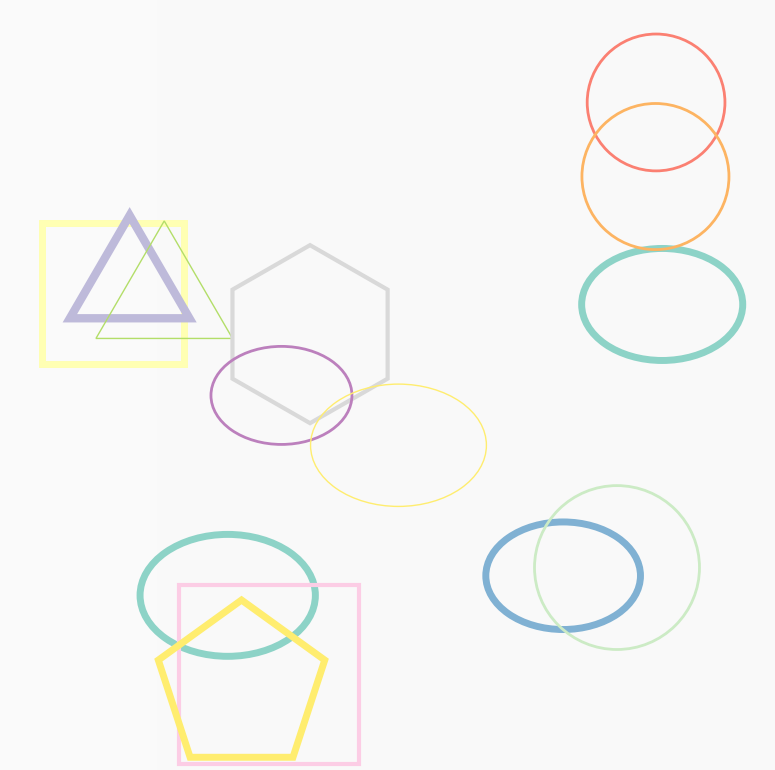[{"shape": "oval", "thickness": 2.5, "radius": 0.52, "center": [0.854, 0.605]}, {"shape": "oval", "thickness": 2.5, "radius": 0.57, "center": [0.294, 0.227]}, {"shape": "square", "thickness": 2.5, "radius": 0.46, "center": [0.146, 0.619]}, {"shape": "triangle", "thickness": 3, "radius": 0.45, "center": [0.167, 0.631]}, {"shape": "circle", "thickness": 1, "radius": 0.44, "center": [0.847, 0.867]}, {"shape": "oval", "thickness": 2.5, "radius": 0.5, "center": [0.727, 0.252]}, {"shape": "circle", "thickness": 1, "radius": 0.47, "center": [0.846, 0.771]}, {"shape": "triangle", "thickness": 0.5, "radius": 0.51, "center": [0.212, 0.611]}, {"shape": "square", "thickness": 1.5, "radius": 0.58, "center": [0.348, 0.124]}, {"shape": "hexagon", "thickness": 1.5, "radius": 0.58, "center": [0.4, 0.566]}, {"shape": "oval", "thickness": 1, "radius": 0.45, "center": [0.363, 0.486]}, {"shape": "circle", "thickness": 1, "radius": 0.53, "center": [0.796, 0.263]}, {"shape": "pentagon", "thickness": 2.5, "radius": 0.56, "center": [0.312, 0.108]}, {"shape": "oval", "thickness": 0.5, "radius": 0.57, "center": [0.514, 0.422]}]